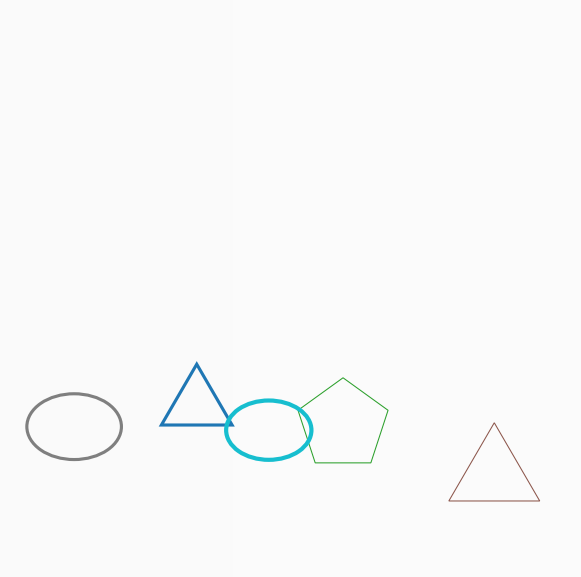[{"shape": "triangle", "thickness": 1.5, "radius": 0.35, "center": [0.338, 0.298]}, {"shape": "pentagon", "thickness": 0.5, "radius": 0.41, "center": [0.59, 0.264]}, {"shape": "triangle", "thickness": 0.5, "radius": 0.45, "center": [0.85, 0.177]}, {"shape": "oval", "thickness": 1.5, "radius": 0.41, "center": [0.128, 0.26]}, {"shape": "oval", "thickness": 2, "radius": 0.37, "center": [0.462, 0.254]}]